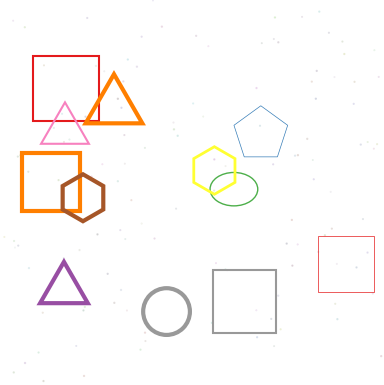[{"shape": "square", "thickness": 0.5, "radius": 0.37, "center": [0.899, 0.314]}, {"shape": "square", "thickness": 1.5, "radius": 0.43, "center": [0.17, 0.77]}, {"shape": "pentagon", "thickness": 0.5, "radius": 0.37, "center": [0.677, 0.652]}, {"shape": "oval", "thickness": 1, "radius": 0.31, "center": [0.608, 0.509]}, {"shape": "triangle", "thickness": 3, "radius": 0.36, "center": [0.166, 0.248]}, {"shape": "triangle", "thickness": 3, "radius": 0.43, "center": [0.296, 0.722]}, {"shape": "square", "thickness": 3, "radius": 0.38, "center": [0.133, 0.527]}, {"shape": "hexagon", "thickness": 2, "radius": 0.31, "center": [0.557, 0.557]}, {"shape": "hexagon", "thickness": 3, "radius": 0.3, "center": [0.216, 0.486]}, {"shape": "triangle", "thickness": 1.5, "radius": 0.36, "center": [0.169, 0.662]}, {"shape": "circle", "thickness": 3, "radius": 0.3, "center": [0.433, 0.191]}, {"shape": "square", "thickness": 1.5, "radius": 0.41, "center": [0.634, 0.216]}]